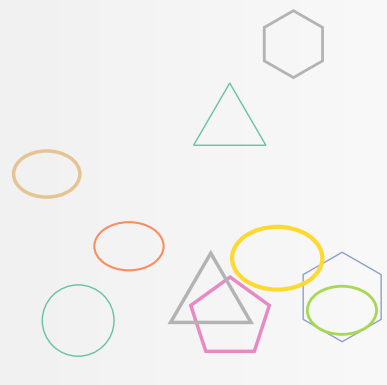[{"shape": "triangle", "thickness": 1, "radius": 0.54, "center": [0.593, 0.677]}, {"shape": "circle", "thickness": 1, "radius": 0.46, "center": [0.202, 0.167]}, {"shape": "oval", "thickness": 1.5, "radius": 0.45, "center": [0.333, 0.36]}, {"shape": "hexagon", "thickness": 1, "radius": 0.58, "center": [0.883, 0.229]}, {"shape": "pentagon", "thickness": 2.5, "radius": 0.53, "center": [0.594, 0.174]}, {"shape": "oval", "thickness": 2, "radius": 0.45, "center": [0.882, 0.194]}, {"shape": "oval", "thickness": 3, "radius": 0.58, "center": [0.715, 0.329]}, {"shape": "oval", "thickness": 2.5, "radius": 0.43, "center": [0.121, 0.548]}, {"shape": "triangle", "thickness": 2.5, "radius": 0.6, "center": [0.544, 0.222]}, {"shape": "hexagon", "thickness": 2, "radius": 0.43, "center": [0.757, 0.885]}]